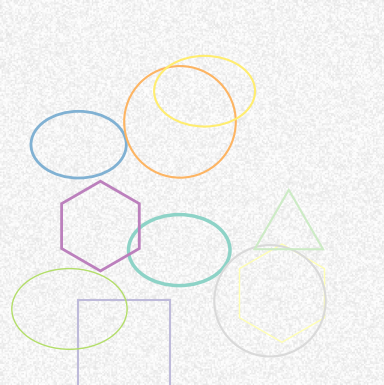[{"shape": "oval", "thickness": 2.5, "radius": 0.66, "center": [0.466, 0.35]}, {"shape": "hexagon", "thickness": 1, "radius": 0.64, "center": [0.732, 0.239]}, {"shape": "square", "thickness": 1.5, "radius": 0.6, "center": [0.321, 0.101]}, {"shape": "oval", "thickness": 2, "radius": 0.62, "center": [0.204, 0.624]}, {"shape": "circle", "thickness": 1.5, "radius": 0.72, "center": [0.467, 0.683]}, {"shape": "oval", "thickness": 1, "radius": 0.75, "center": [0.18, 0.198]}, {"shape": "circle", "thickness": 1.5, "radius": 0.72, "center": [0.701, 0.219]}, {"shape": "hexagon", "thickness": 2, "radius": 0.58, "center": [0.261, 0.413]}, {"shape": "triangle", "thickness": 1.5, "radius": 0.51, "center": [0.75, 0.404]}, {"shape": "oval", "thickness": 1.5, "radius": 0.66, "center": [0.531, 0.763]}]